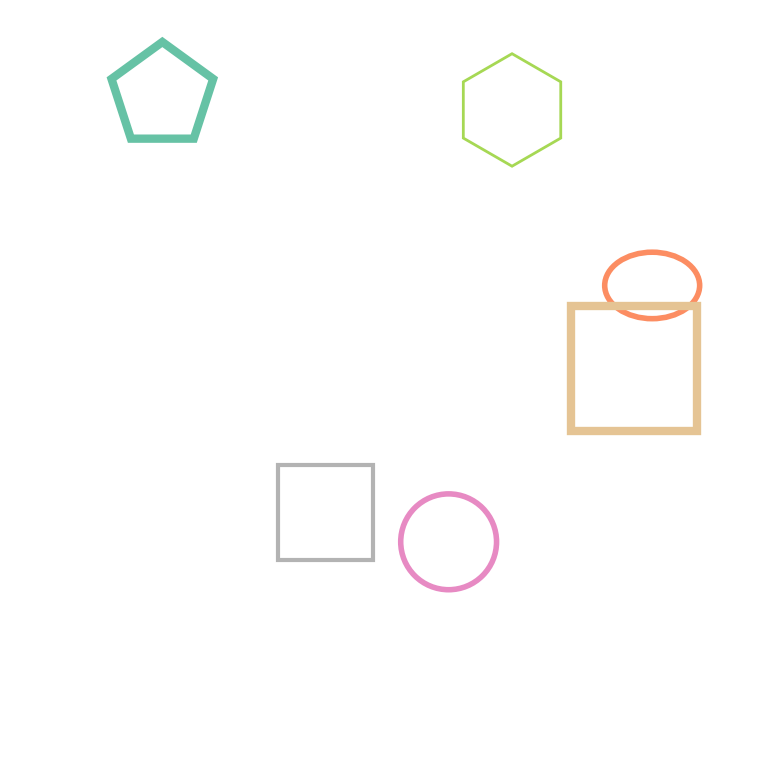[{"shape": "pentagon", "thickness": 3, "radius": 0.35, "center": [0.211, 0.876]}, {"shape": "oval", "thickness": 2, "radius": 0.31, "center": [0.847, 0.629]}, {"shape": "circle", "thickness": 2, "radius": 0.31, "center": [0.583, 0.296]}, {"shape": "hexagon", "thickness": 1, "radius": 0.37, "center": [0.665, 0.857]}, {"shape": "square", "thickness": 3, "radius": 0.41, "center": [0.823, 0.521]}, {"shape": "square", "thickness": 1.5, "radius": 0.31, "center": [0.423, 0.335]}]